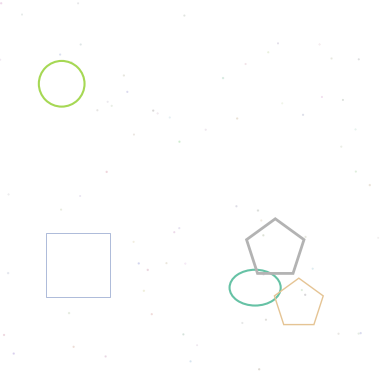[{"shape": "oval", "thickness": 1.5, "radius": 0.33, "center": [0.663, 0.253]}, {"shape": "square", "thickness": 0.5, "radius": 0.42, "center": [0.202, 0.312]}, {"shape": "circle", "thickness": 1.5, "radius": 0.3, "center": [0.16, 0.782]}, {"shape": "pentagon", "thickness": 1, "radius": 0.33, "center": [0.776, 0.211]}, {"shape": "pentagon", "thickness": 2, "radius": 0.39, "center": [0.715, 0.353]}]